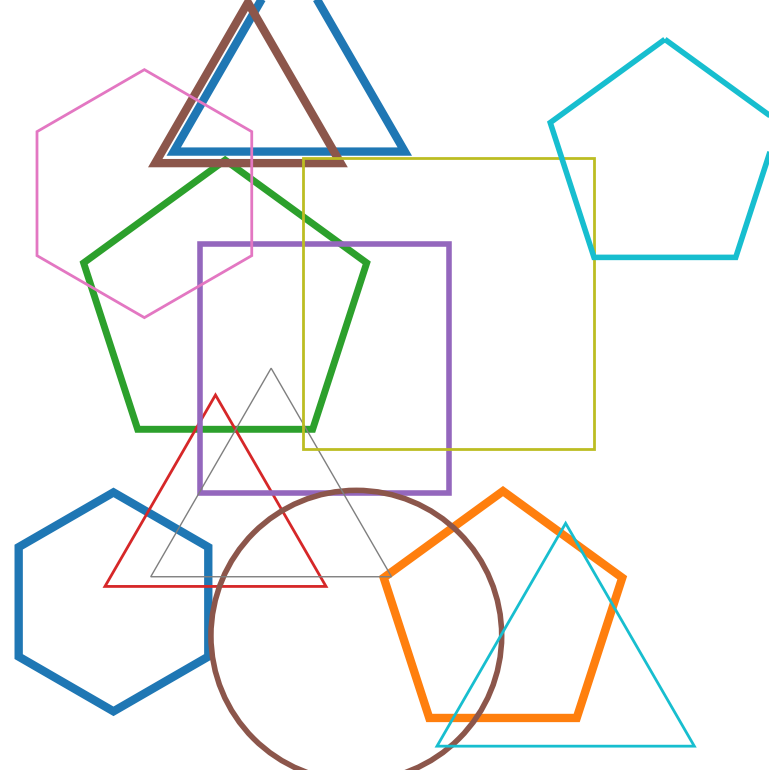[{"shape": "triangle", "thickness": 3, "radius": 0.87, "center": [0.376, 0.89]}, {"shape": "hexagon", "thickness": 3, "radius": 0.71, "center": [0.147, 0.218]}, {"shape": "pentagon", "thickness": 3, "radius": 0.81, "center": [0.653, 0.199]}, {"shape": "pentagon", "thickness": 2.5, "radius": 0.97, "center": [0.292, 0.599]}, {"shape": "triangle", "thickness": 1, "radius": 0.83, "center": [0.28, 0.321]}, {"shape": "square", "thickness": 2, "radius": 0.81, "center": [0.421, 0.522]}, {"shape": "triangle", "thickness": 3, "radius": 0.69, "center": [0.322, 0.858]}, {"shape": "circle", "thickness": 2, "radius": 0.94, "center": [0.463, 0.174]}, {"shape": "hexagon", "thickness": 1, "radius": 0.81, "center": [0.187, 0.749]}, {"shape": "triangle", "thickness": 0.5, "radius": 0.9, "center": [0.352, 0.341]}, {"shape": "square", "thickness": 1, "radius": 0.95, "center": [0.583, 0.606]}, {"shape": "triangle", "thickness": 1, "radius": 0.96, "center": [0.735, 0.127]}, {"shape": "pentagon", "thickness": 2, "radius": 0.78, "center": [0.863, 0.792]}]